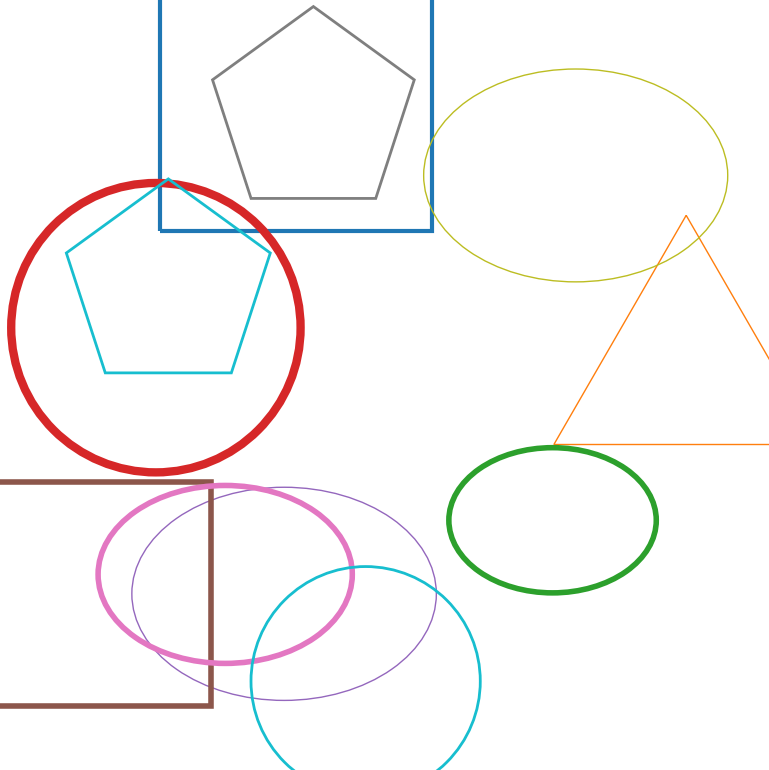[{"shape": "square", "thickness": 1.5, "radius": 0.89, "center": [0.384, 0.876]}, {"shape": "triangle", "thickness": 0.5, "radius": 0.99, "center": [0.891, 0.522]}, {"shape": "oval", "thickness": 2, "radius": 0.67, "center": [0.718, 0.324]}, {"shape": "circle", "thickness": 3, "radius": 0.94, "center": [0.202, 0.574]}, {"shape": "oval", "thickness": 0.5, "radius": 0.99, "center": [0.369, 0.229]}, {"shape": "square", "thickness": 2, "radius": 0.73, "center": [0.129, 0.228]}, {"shape": "oval", "thickness": 2, "radius": 0.83, "center": [0.292, 0.254]}, {"shape": "pentagon", "thickness": 1, "radius": 0.69, "center": [0.407, 0.854]}, {"shape": "oval", "thickness": 0.5, "radius": 0.99, "center": [0.748, 0.772]}, {"shape": "pentagon", "thickness": 1, "radius": 0.7, "center": [0.219, 0.628]}, {"shape": "circle", "thickness": 1, "radius": 0.74, "center": [0.475, 0.115]}]